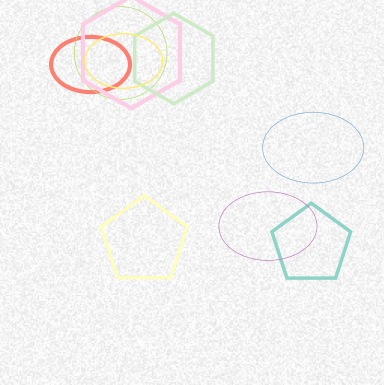[{"shape": "pentagon", "thickness": 2.5, "radius": 0.54, "center": [0.809, 0.365]}, {"shape": "pentagon", "thickness": 2, "radius": 0.59, "center": [0.374, 0.374]}, {"shape": "oval", "thickness": 3, "radius": 0.51, "center": [0.235, 0.832]}, {"shape": "oval", "thickness": 0.5, "radius": 0.66, "center": [0.813, 0.616]}, {"shape": "circle", "thickness": 0.5, "radius": 0.6, "center": [0.313, 0.862]}, {"shape": "hexagon", "thickness": 3, "radius": 0.73, "center": [0.341, 0.864]}, {"shape": "oval", "thickness": 0.5, "radius": 0.64, "center": [0.696, 0.413]}, {"shape": "hexagon", "thickness": 2.5, "radius": 0.59, "center": [0.451, 0.848]}, {"shape": "oval", "thickness": 1, "radius": 0.51, "center": [0.321, 0.842]}]